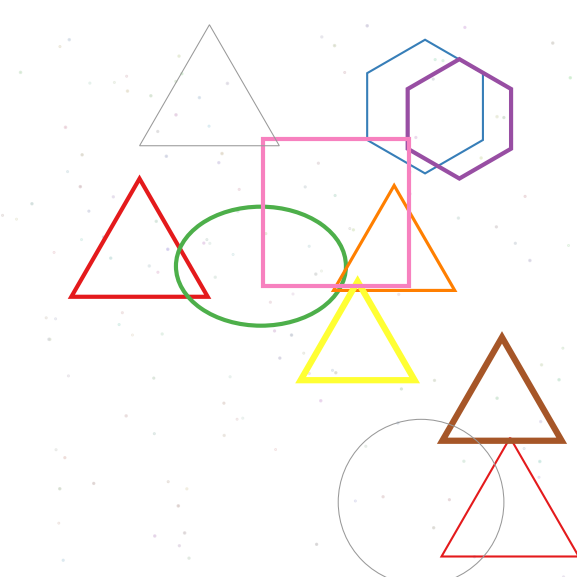[{"shape": "triangle", "thickness": 2, "radius": 0.68, "center": [0.242, 0.553]}, {"shape": "triangle", "thickness": 1, "radius": 0.69, "center": [0.883, 0.104]}, {"shape": "hexagon", "thickness": 1, "radius": 0.58, "center": [0.736, 0.815]}, {"shape": "oval", "thickness": 2, "radius": 0.74, "center": [0.452, 0.538]}, {"shape": "hexagon", "thickness": 2, "radius": 0.52, "center": [0.795, 0.793]}, {"shape": "triangle", "thickness": 1.5, "radius": 0.61, "center": [0.683, 0.557]}, {"shape": "triangle", "thickness": 3, "radius": 0.57, "center": [0.619, 0.398]}, {"shape": "triangle", "thickness": 3, "radius": 0.6, "center": [0.869, 0.296]}, {"shape": "square", "thickness": 2, "radius": 0.63, "center": [0.582, 0.631]}, {"shape": "circle", "thickness": 0.5, "radius": 0.72, "center": [0.729, 0.13]}, {"shape": "triangle", "thickness": 0.5, "radius": 0.7, "center": [0.363, 0.817]}]